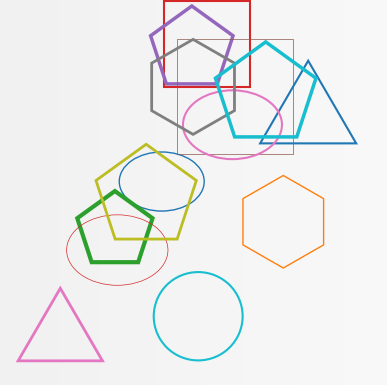[{"shape": "oval", "thickness": 1, "radius": 0.55, "center": [0.417, 0.529]}, {"shape": "triangle", "thickness": 1.5, "radius": 0.72, "center": [0.795, 0.699]}, {"shape": "hexagon", "thickness": 1, "radius": 0.6, "center": [0.731, 0.424]}, {"shape": "pentagon", "thickness": 3, "radius": 0.51, "center": [0.297, 0.402]}, {"shape": "oval", "thickness": 0.5, "radius": 0.65, "center": [0.303, 0.35]}, {"shape": "square", "thickness": 1.5, "radius": 0.56, "center": [0.535, 0.885]}, {"shape": "pentagon", "thickness": 2.5, "radius": 0.56, "center": [0.495, 0.873]}, {"shape": "square", "thickness": 0.5, "radius": 0.75, "center": [0.607, 0.75]}, {"shape": "oval", "thickness": 1.5, "radius": 0.64, "center": [0.6, 0.676]}, {"shape": "triangle", "thickness": 2, "radius": 0.63, "center": [0.156, 0.126]}, {"shape": "hexagon", "thickness": 2, "radius": 0.62, "center": [0.498, 0.774]}, {"shape": "pentagon", "thickness": 2, "radius": 0.68, "center": [0.377, 0.489]}, {"shape": "circle", "thickness": 1.5, "radius": 0.57, "center": [0.511, 0.179]}, {"shape": "pentagon", "thickness": 2.5, "radius": 0.68, "center": [0.686, 0.755]}]